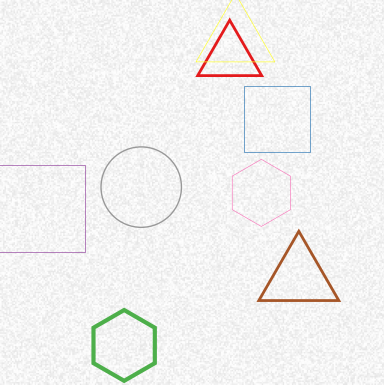[{"shape": "triangle", "thickness": 2, "radius": 0.48, "center": [0.597, 0.852]}, {"shape": "square", "thickness": 0.5, "radius": 0.43, "center": [0.719, 0.691]}, {"shape": "hexagon", "thickness": 3, "radius": 0.46, "center": [0.322, 0.103]}, {"shape": "square", "thickness": 0.5, "radius": 0.56, "center": [0.108, 0.458]}, {"shape": "triangle", "thickness": 0.5, "radius": 0.59, "center": [0.612, 0.898]}, {"shape": "triangle", "thickness": 2, "radius": 0.6, "center": [0.776, 0.279]}, {"shape": "hexagon", "thickness": 0.5, "radius": 0.44, "center": [0.679, 0.499]}, {"shape": "circle", "thickness": 1, "radius": 0.52, "center": [0.367, 0.514]}]